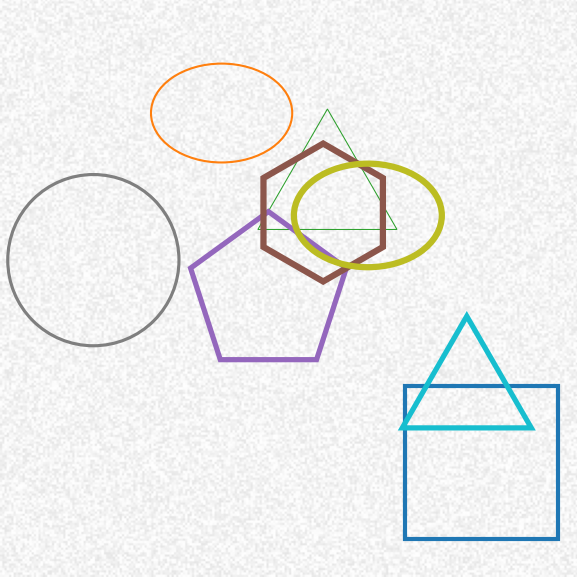[{"shape": "square", "thickness": 2, "radius": 0.66, "center": [0.834, 0.199]}, {"shape": "oval", "thickness": 1, "radius": 0.61, "center": [0.384, 0.803]}, {"shape": "triangle", "thickness": 0.5, "radius": 0.7, "center": [0.567, 0.671]}, {"shape": "pentagon", "thickness": 2.5, "radius": 0.71, "center": [0.465, 0.491]}, {"shape": "hexagon", "thickness": 3, "radius": 0.6, "center": [0.56, 0.631]}, {"shape": "circle", "thickness": 1.5, "radius": 0.74, "center": [0.162, 0.549]}, {"shape": "oval", "thickness": 3, "radius": 0.64, "center": [0.637, 0.626]}, {"shape": "triangle", "thickness": 2.5, "radius": 0.64, "center": [0.808, 0.323]}]